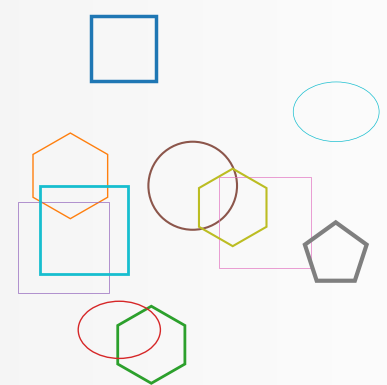[{"shape": "square", "thickness": 2.5, "radius": 0.42, "center": [0.319, 0.874]}, {"shape": "hexagon", "thickness": 1, "radius": 0.56, "center": [0.181, 0.543]}, {"shape": "hexagon", "thickness": 2, "radius": 0.5, "center": [0.39, 0.105]}, {"shape": "oval", "thickness": 1, "radius": 0.53, "center": [0.308, 0.143]}, {"shape": "square", "thickness": 0.5, "radius": 0.59, "center": [0.164, 0.357]}, {"shape": "circle", "thickness": 1.5, "radius": 0.57, "center": [0.497, 0.518]}, {"shape": "square", "thickness": 0.5, "radius": 0.6, "center": [0.684, 0.422]}, {"shape": "pentagon", "thickness": 3, "radius": 0.42, "center": [0.866, 0.339]}, {"shape": "hexagon", "thickness": 1.5, "radius": 0.5, "center": [0.601, 0.461]}, {"shape": "square", "thickness": 2, "radius": 0.57, "center": [0.217, 0.403]}, {"shape": "oval", "thickness": 0.5, "radius": 0.55, "center": [0.868, 0.71]}]